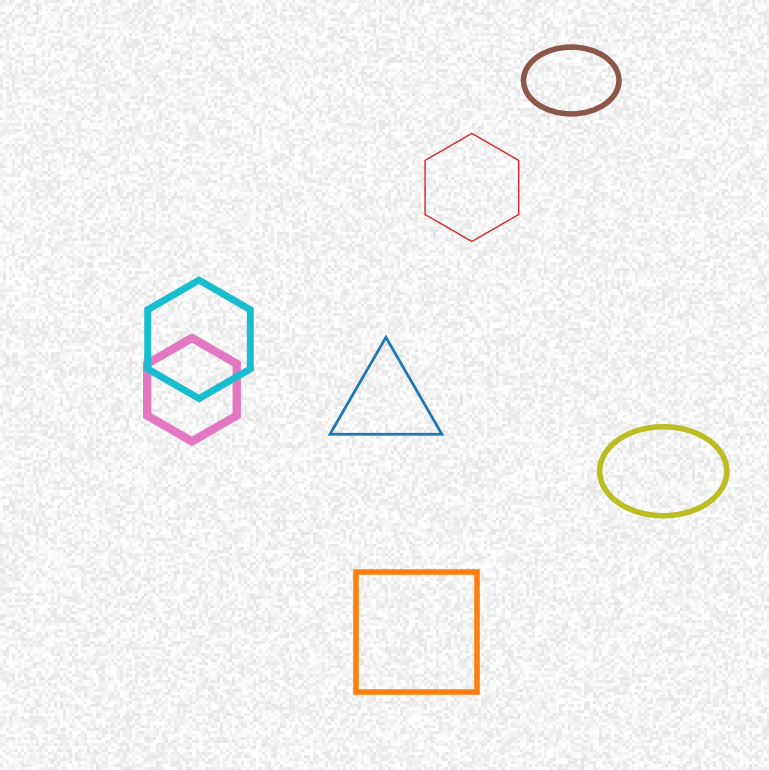[{"shape": "triangle", "thickness": 1, "radius": 0.42, "center": [0.501, 0.478]}, {"shape": "square", "thickness": 2, "radius": 0.39, "center": [0.541, 0.179]}, {"shape": "hexagon", "thickness": 0.5, "radius": 0.35, "center": [0.613, 0.757]}, {"shape": "oval", "thickness": 2, "radius": 0.31, "center": [0.742, 0.895]}, {"shape": "hexagon", "thickness": 3, "radius": 0.34, "center": [0.249, 0.494]}, {"shape": "oval", "thickness": 2, "radius": 0.41, "center": [0.861, 0.388]}, {"shape": "hexagon", "thickness": 2.5, "radius": 0.38, "center": [0.258, 0.559]}]